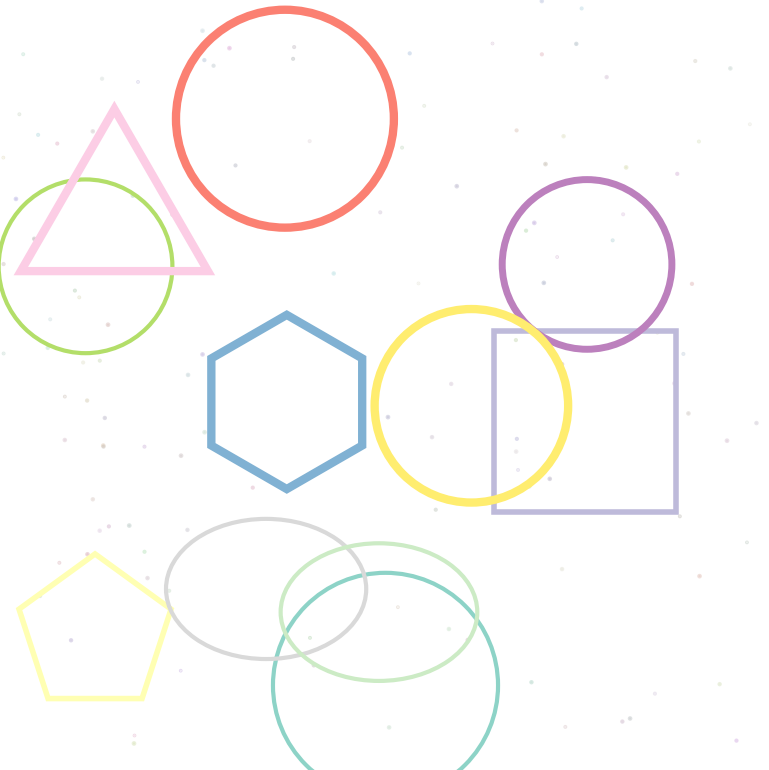[{"shape": "circle", "thickness": 1.5, "radius": 0.73, "center": [0.501, 0.11]}, {"shape": "pentagon", "thickness": 2, "radius": 0.52, "center": [0.123, 0.177]}, {"shape": "square", "thickness": 2, "radius": 0.59, "center": [0.759, 0.452]}, {"shape": "circle", "thickness": 3, "radius": 0.71, "center": [0.37, 0.846]}, {"shape": "hexagon", "thickness": 3, "radius": 0.57, "center": [0.372, 0.478]}, {"shape": "circle", "thickness": 1.5, "radius": 0.56, "center": [0.111, 0.654]}, {"shape": "triangle", "thickness": 3, "radius": 0.7, "center": [0.149, 0.718]}, {"shape": "oval", "thickness": 1.5, "radius": 0.65, "center": [0.346, 0.235]}, {"shape": "circle", "thickness": 2.5, "radius": 0.55, "center": [0.762, 0.657]}, {"shape": "oval", "thickness": 1.5, "radius": 0.64, "center": [0.492, 0.205]}, {"shape": "circle", "thickness": 3, "radius": 0.63, "center": [0.612, 0.473]}]